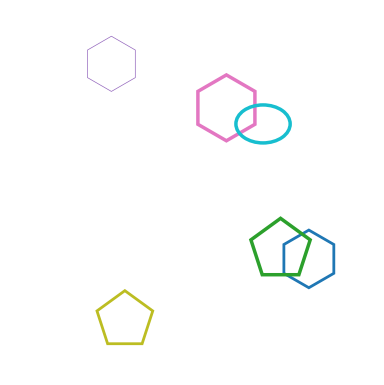[{"shape": "hexagon", "thickness": 2, "radius": 0.37, "center": [0.802, 0.328]}, {"shape": "pentagon", "thickness": 2.5, "radius": 0.4, "center": [0.729, 0.352]}, {"shape": "hexagon", "thickness": 0.5, "radius": 0.36, "center": [0.289, 0.834]}, {"shape": "hexagon", "thickness": 2.5, "radius": 0.43, "center": [0.588, 0.72]}, {"shape": "pentagon", "thickness": 2, "radius": 0.38, "center": [0.324, 0.169]}, {"shape": "oval", "thickness": 2.5, "radius": 0.35, "center": [0.683, 0.678]}]